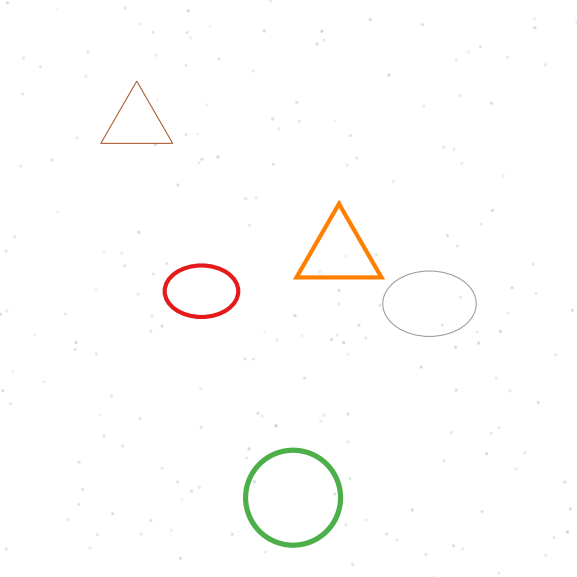[{"shape": "oval", "thickness": 2, "radius": 0.32, "center": [0.349, 0.495]}, {"shape": "circle", "thickness": 2.5, "radius": 0.41, "center": [0.507, 0.137]}, {"shape": "triangle", "thickness": 2, "radius": 0.42, "center": [0.587, 0.561]}, {"shape": "triangle", "thickness": 0.5, "radius": 0.36, "center": [0.237, 0.787]}, {"shape": "oval", "thickness": 0.5, "radius": 0.4, "center": [0.744, 0.473]}]